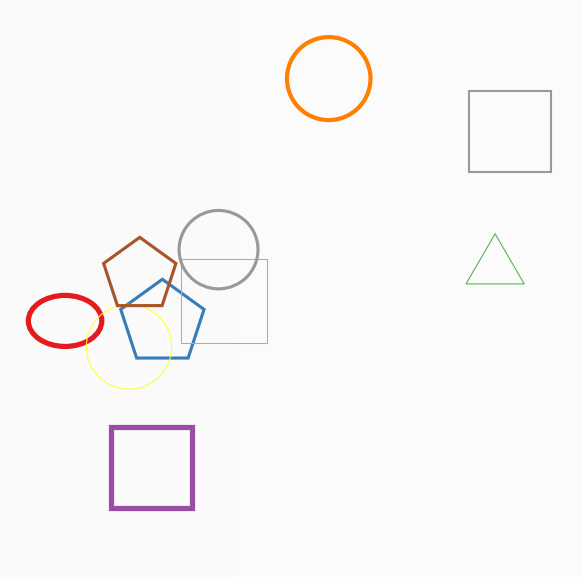[{"shape": "oval", "thickness": 2.5, "radius": 0.32, "center": [0.112, 0.443]}, {"shape": "pentagon", "thickness": 1.5, "radius": 0.38, "center": [0.279, 0.44]}, {"shape": "triangle", "thickness": 0.5, "radius": 0.29, "center": [0.852, 0.536]}, {"shape": "square", "thickness": 2.5, "radius": 0.35, "center": [0.261, 0.19]}, {"shape": "circle", "thickness": 2, "radius": 0.36, "center": [0.566, 0.863]}, {"shape": "circle", "thickness": 0.5, "radius": 0.37, "center": [0.222, 0.399]}, {"shape": "pentagon", "thickness": 1.5, "radius": 0.33, "center": [0.24, 0.523]}, {"shape": "square", "thickness": 0.5, "radius": 0.37, "center": [0.385, 0.478]}, {"shape": "circle", "thickness": 1.5, "radius": 0.34, "center": [0.376, 0.567]}, {"shape": "square", "thickness": 1, "radius": 0.35, "center": [0.878, 0.772]}]